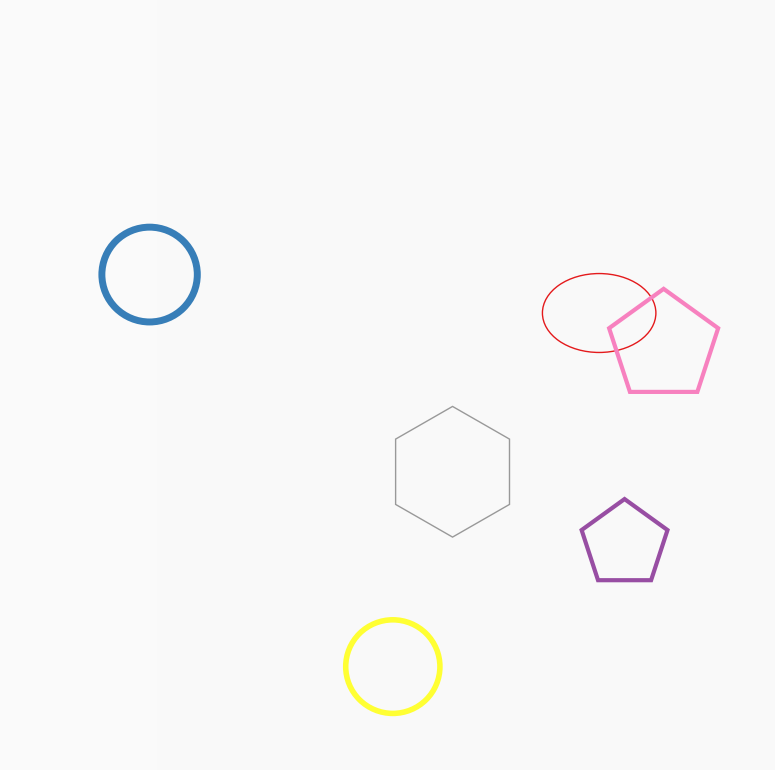[{"shape": "oval", "thickness": 0.5, "radius": 0.37, "center": [0.773, 0.593]}, {"shape": "circle", "thickness": 2.5, "radius": 0.31, "center": [0.193, 0.643]}, {"shape": "pentagon", "thickness": 1.5, "radius": 0.29, "center": [0.806, 0.294]}, {"shape": "circle", "thickness": 2, "radius": 0.3, "center": [0.507, 0.134]}, {"shape": "pentagon", "thickness": 1.5, "radius": 0.37, "center": [0.856, 0.551]}, {"shape": "hexagon", "thickness": 0.5, "radius": 0.42, "center": [0.584, 0.387]}]